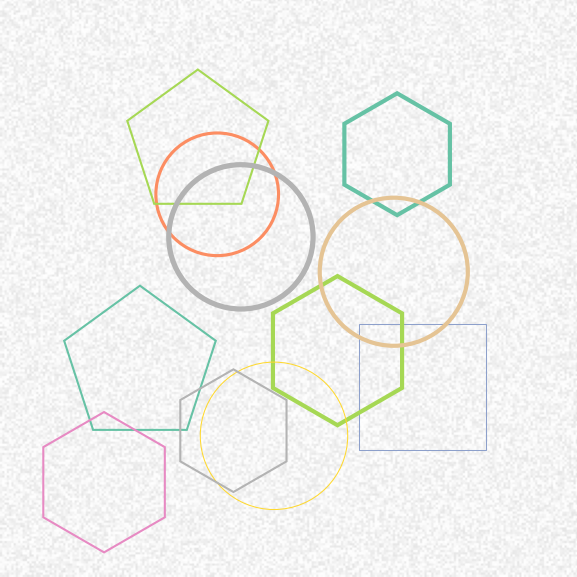[{"shape": "hexagon", "thickness": 2, "radius": 0.53, "center": [0.688, 0.732]}, {"shape": "pentagon", "thickness": 1, "radius": 0.69, "center": [0.242, 0.366]}, {"shape": "circle", "thickness": 1.5, "radius": 0.53, "center": [0.376, 0.663]}, {"shape": "square", "thickness": 0.5, "radius": 0.55, "center": [0.732, 0.329]}, {"shape": "hexagon", "thickness": 1, "radius": 0.61, "center": [0.18, 0.164]}, {"shape": "hexagon", "thickness": 2, "radius": 0.65, "center": [0.584, 0.392]}, {"shape": "pentagon", "thickness": 1, "radius": 0.64, "center": [0.343, 0.75]}, {"shape": "circle", "thickness": 0.5, "radius": 0.64, "center": [0.474, 0.244]}, {"shape": "circle", "thickness": 2, "radius": 0.64, "center": [0.682, 0.529]}, {"shape": "circle", "thickness": 2.5, "radius": 0.62, "center": [0.417, 0.589]}, {"shape": "hexagon", "thickness": 1, "radius": 0.53, "center": [0.404, 0.253]}]